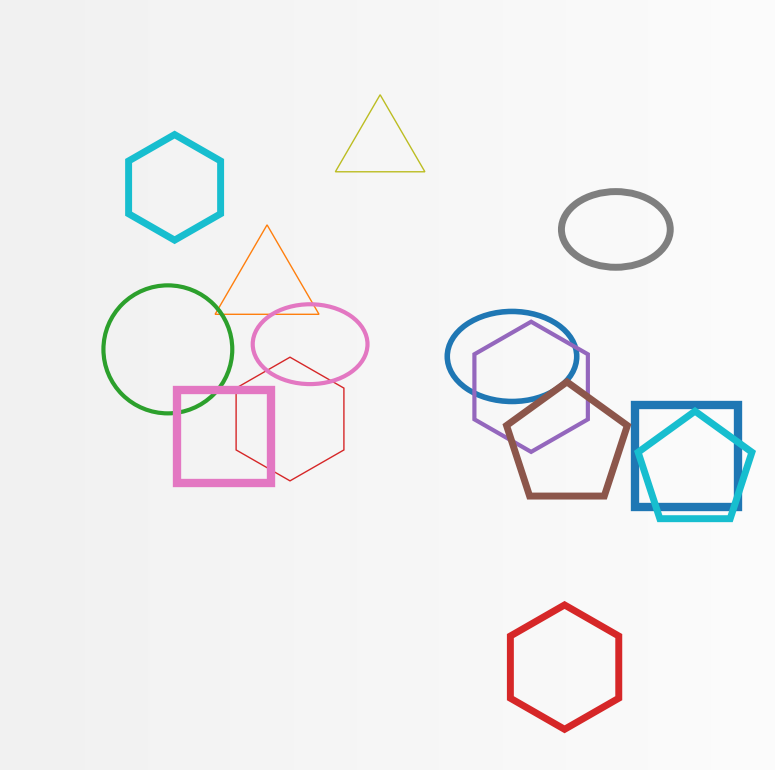[{"shape": "oval", "thickness": 2, "radius": 0.42, "center": [0.661, 0.537]}, {"shape": "square", "thickness": 3, "radius": 0.33, "center": [0.886, 0.407]}, {"shape": "triangle", "thickness": 0.5, "radius": 0.39, "center": [0.345, 0.631]}, {"shape": "circle", "thickness": 1.5, "radius": 0.42, "center": [0.217, 0.546]}, {"shape": "hexagon", "thickness": 0.5, "radius": 0.4, "center": [0.374, 0.456]}, {"shape": "hexagon", "thickness": 2.5, "radius": 0.4, "center": [0.728, 0.134]}, {"shape": "hexagon", "thickness": 1.5, "radius": 0.42, "center": [0.685, 0.498]}, {"shape": "pentagon", "thickness": 2.5, "radius": 0.41, "center": [0.732, 0.422]}, {"shape": "oval", "thickness": 1.5, "radius": 0.37, "center": [0.4, 0.553]}, {"shape": "square", "thickness": 3, "radius": 0.3, "center": [0.288, 0.433]}, {"shape": "oval", "thickness": 2.5, "radius": 0.35, "center": [0.795, 0.702]}, {"shape": "triangle", "thickness": 0.5, "radius": 0.33, "center": [0.49, 0.81]}, {"shape": "hexagon", "thickness": 2.5, "radius": 0.34, "center": [0.225, 0.757]}, {"shape": "pentagon", "thickness": 2.5, "radius": 0.39, "center": [0.897, 0.389]}]